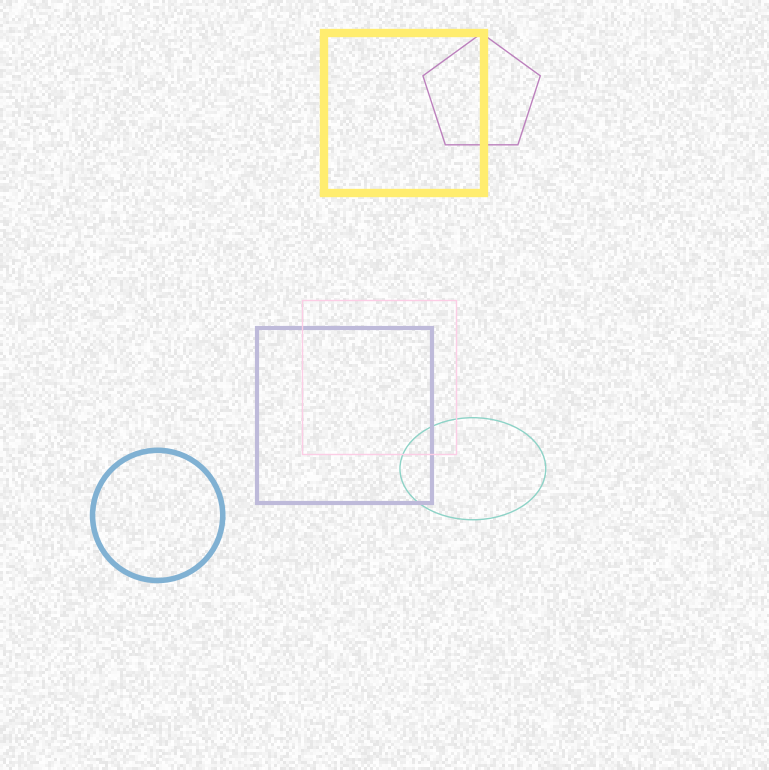[{"shape": "oval", "thickness": 0.5, "radius": 0.47, "center": [0.614, 0.391]}, {"shape": "square", "thickness": 1.5, "radius": 0.57, "center": [0.447, 0.46]}, {"shape": "circle", "thickness": 2, "radius": 0.42, "center": [0.205, 0.331]}, {"shape": "square", "thickness": 0.5, "radius": 0.5, "center": [0.492, 0.51]}, {"shape": "pentagon", "thickness": 0.5, "radius": 0.4, "center": [0.625, 0.877]}, {"shape": "square", "thickness": 3, "radius": 0.52, "center": [0.525, 0.853]}]